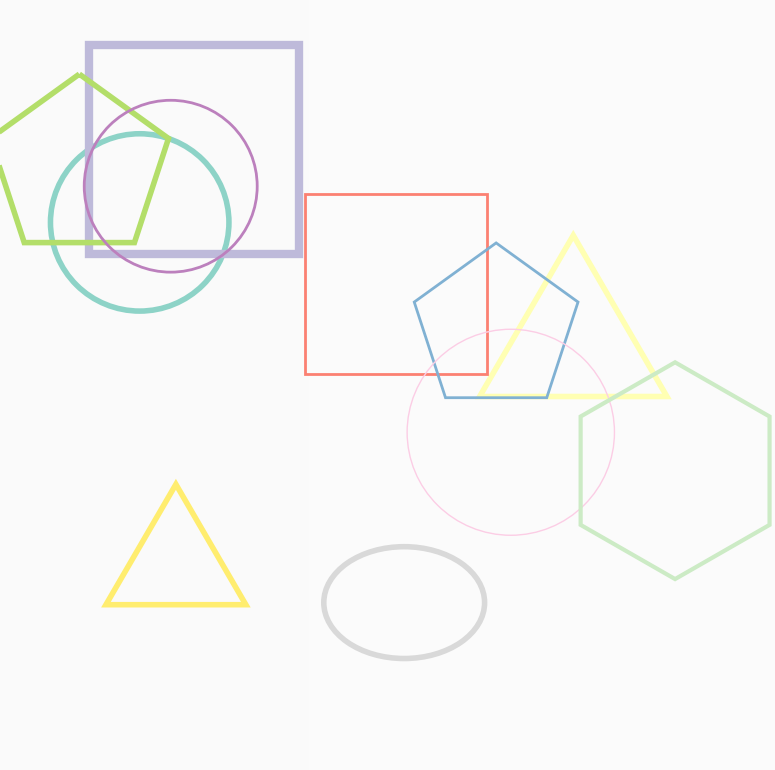[{"shape": "circle", "thickness": 2, "radius": 0.58, "center": [0.18, 0.711]}, {"shape": "triangle", "thickness": 2, "radius": 0.7, "center": [0.74, 0.555]}, {"shape": "square", "thickness": 3, "radius": 0.68, "center": [0.25, 0.806]}, {"shape": "square", "thickness": 1, "radius": 0.59, "center": [0.511, 0.631]}, {"shape": "pentagon", "thickness": 1, "radius": 0.56, "center": [0.64, 0.573]}, {"shape": "pentagon", "thickness": 2, "radius": 0.6, "center": [0.102, 0.783]}, {"shape": "circle", "thickness": 0.5, "radius": 0.67, "center": [0.659, 0.439]}, {"shape": "oval", "thickness": 2, "radius": 0.52, "center": [0.522, 0.217]}, {"shape": "circle", "thickness": 1, "radius": 0.56, "center": [0.22, 0.758]}, {"shape": "hexagon", "thickness": 1.5, "radius": 0.7, "center": [0.871, 0.389]}, {"shape": "triangle", "thickness": 2, "radius": 0.52, "center": [0.227, 0.267]}]